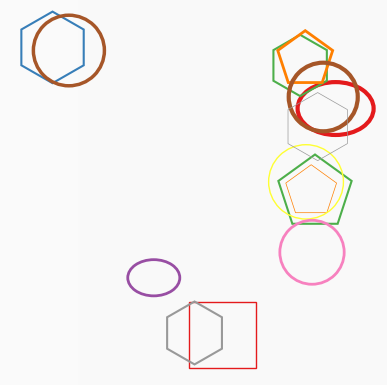[{"shape": "oval", "thickness": 3, "radius": 0.49, "center": [0.866, 0.718]}, {"shape": "square", "thickness": 1, "radius": 0.43, "center": [0.574, 0.131]}, {"shape": "hexagon", "thickness": 1.5, "radius": 0.46, "center": [0.136, 0.877]}, {"shape": "hexagon", "thickness": 1.5, "radius": 0.4, "center": [0.775, 0.83]}, {"shape": "pentagon", "thickness": 1.5, "radius": 0.5, "center": [0.813, 0.499]}, {"shape": "oval", "thickness": 2, "radius": 0.34, "center": [0.397, 0.279]}, {"shape": "pentagon", "thickness": 2, "radius": 0.37, "center": [0.788, 0.846]}, {"shape": "pentagon", "thickness": 0.5, "radius": 0.34, "center": [0.803, 0.503]}, {"shape": "circle", "thickness": 1, "radius": 0.48, "center": [0.79, 0.528]}, {"shape": "circle", "thickness": 3, "radius": 0.45, "center": [0.834, 0.748]}, {"shape": "circle", "thickness": 2.5, "radius": 0.46, "center": [0.178, 0.869]}, {"shape": "circle", "thickness": 2, "radius": 0.42, "center": [0.805, 0.345]}, {"shape": "hexagon", "thickness": 1.5, "radius": 0.41, "center": [0.502, 0.135]}, {"shape": "hexagon", "thickness": 0.5, "radius": 0.44, "center": [0.82, 0.671]}]